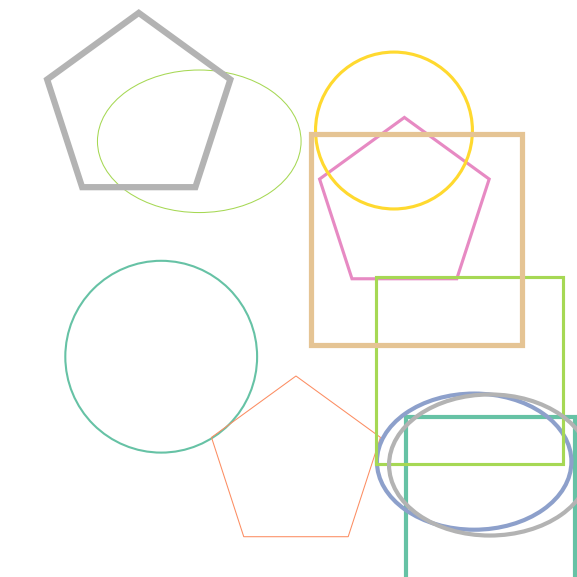[{"shape": "circle", "thickness": 1, "radius": 0.83, "center": [0.279, 0.381]}, {"shape": "square", "thickness": 2, "radius": 0.73, "center": [0.849, 0.13]}, {"shape": "pentagon", "thickness": 0.5, "radius": 0.77, "center": [0.513, 0.194]}, {"shape": "oval", "thickness": 2, "radius": 0.84, "center": [0.821, 0.2]}, {"shape": "pentagon", "thickness": 1.5, "radius": 0.77, "center": [0.7, 0.641]}, {"shape": "square", "thickness": 1.5, "radius": 0.81, "center": [0.813, 0.358]}, {"shape": "oval", "thickness": 0.5, "radius": 0.88, "center": [0.345, 0.754]}, {"shape": "circle", "thickness": 1.5, "radius": 0.68, "center": [0.682, 0.773]}, {"shape": "square", "thickness": 2.5, "radius": 0.91, "center": [0.721, 0.585]}, {"shape": "pentagon", "thickness": 3, "radius": 0.83, "center": [0.24, 0.81]}, {"shape": "oval", "thickness": 2, "radius": 0.87, "center": [0.848, 0.194]}]